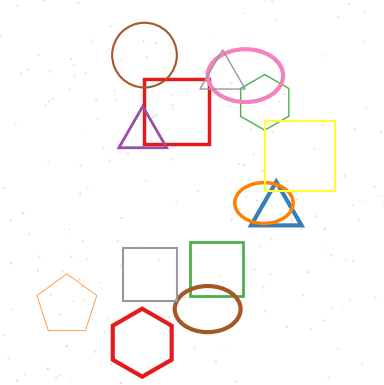[{"shape": "hexagon", "thickness": 3, "radius": 0.44, "center": [0.369, 0.11]}, {"shape": "square", "thickness": 2.5, "radius": 0.42, "center": [0.458, 0.71]}, {"shape": "triangle", "thickness": 3, "radius": 0.38, "center": [0.718, 0.452]}, {"shape": "square", "thickness": 2, "radius": 0.35, "center": [0.563, 0.301]}, {"shape": "hexagon", "thickness": 1, "radius": 0.36, "center": [0.688, 0.734]}, {"shape": "triangle", "thickness": 2, "radius": 0.36, "center": [0.371, 0.652]}, {"shape": "oval", "thickness": 2.5, "radius": 0.38, "center": [0.686, 0.473]}, {"shape": "pentagon", "thickness": 0.5, "radius": 0.41, "center": [0.174, 0.207]}, {"shape": "square", "thickness": 1.5, "radius": 0.46, "center": [0.779, 0.595]}, {"shape": "circle", "thickness": 1.5, "radius": 0.42, "center": [0.375, 0.857]}, {"shape": "oval", "thickness": 3, "radius": 0.43, "center": [0.539, 0.197]}, {"shape": "oval", "thickness": 3, "radius": 0.49, "center": [0.637, 0.804]}, {"shape": "square", "thickness": 1.5, "radius": 0.35, "center": [0.39, 0.286]}, {"shape": "triangle", "thickness": 1, "radius": 0.34, "center": [0.578, 0.803]}]